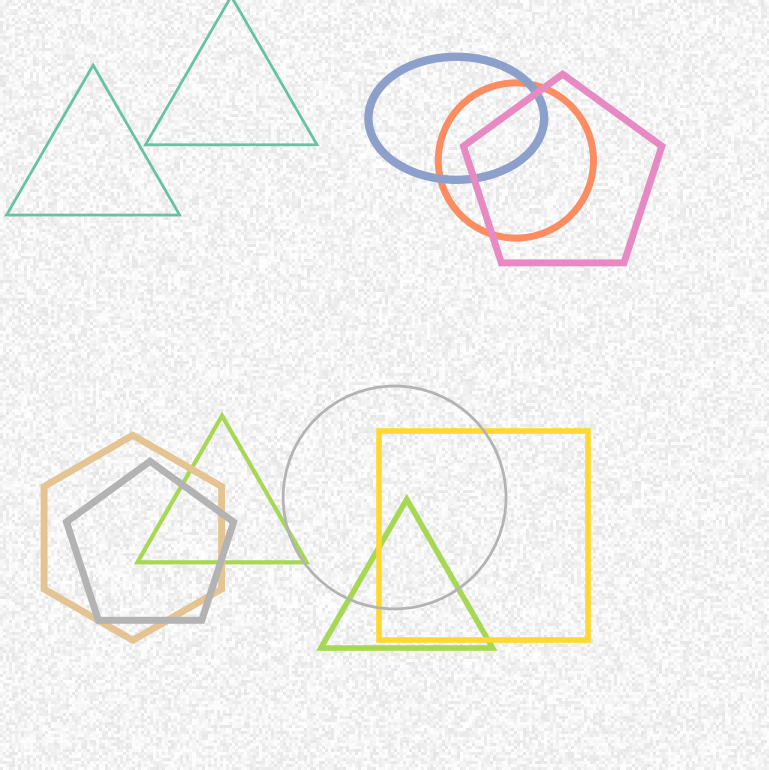[{"shape": "triangle", "thickness": 1, "radius": 0.64, "center": [0.3, 0.876]}, {"shape": "triangle", "thickness": 1, "radius": 0.65, "center": [0.121, 0.786]}, {"shape": "circle", "thickness": 2.5, "radius": 0.5, "center": [0.67, 0.792]}, {"shape": "oval", "thickness": 3, "radius": 0.57, "center": [0.593, 0.846]}, {"shape": "pentagon", "thickness": 2.5, "radius": 0.68, "center": [0.731, 0.768]}, {"shape": "triangle", "thickness": 2, "radius": 0.64, "center": [0.528, 0.223]}, {"shape": "triangle", "thickness": 1.5, "radius": 0.63, "center": [0.288, 0.333]}, {"shape": "square", "thickness": 2, "radius": 0.68, "center": [0.628, 0.304]}, {"shape": "hexagon", "thickness": 2.5, "radius": 0.67, "center": [0.173, 0.302]}, {"shape": "pentagon", "thickness": 2.5, "radius": 0.57, "center": [0.195, 0.287]}, {"shape": "circle", "thickness": 1, "radius": 0.72, "center": [0.512, 0.354]}]